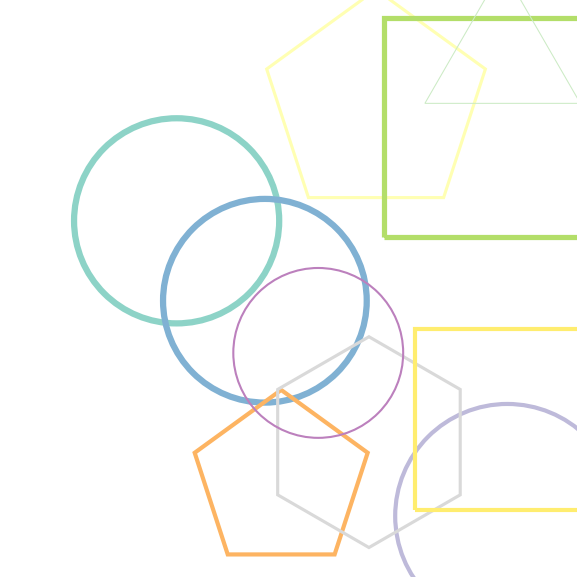[{"shape": "circle", "thickness": 3, "radius": 0.89, "center": [0.306, 0.617]}, {"shape": "pentagon", "thickness": 1.5, "radius": 1.0, "center": [0.651, 0.818]}, {"shape": "circle", "thickness": 2, "radius": 0.97, "center": [0.878, 0.105]}, {"shape": "circle", "thickness": 3, "radius": 0.88, "center": [0.459, 0.478]}, {"shape": "pentagon", "thickness": 2, "radius": 0.79, "center": [0.487, 0.166]}, {"shape": "square", "thickness": 2.5, "radius": 0.95, "center": [0.854, 0.778]}, {"shape": "hexagon", "thickness": 1.5, "radius": 0.91, "center": [0.639, 0.234]}, {"shape": "circle", "thickness": 1, "radius": 0.74, "center": [0.551, 0.388]}, {"shape": "triangle", "thickness": 0.5, "radius": 0.78, "center": [0.87, 0.898]}, {"shape": "square", "thickness": 2, "radius": 0.78, "center": [0.876, 0.273]}]